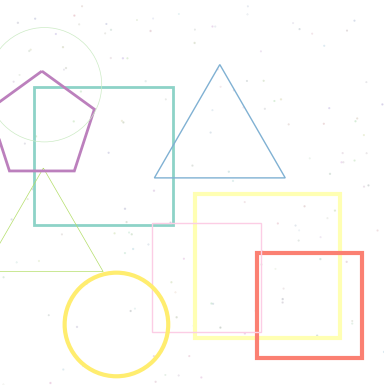[{"shape": "square", "thickness": 2, "radius": 0.9, "center": [0.269, 0.594]}, {"shape": "square", "thickness": 3, "radius": 0.94, "center": [0.695, 0.309]}, {"shape": "square", "thickness": 3, "radius": 0.68, "center": [0.803, 0.207]}, {"shape": "triangle", "thickness": 1, "radius": 0.98, "center": [0.571, 0.636]}, {"shape": "triangle", "thickness": 0.5, "radius": 0.9, "center": [0.113, 0.384]}, {"shape": "square", "thickness": 1, "radius": 0.71, "center": [0.536, 0.28]}, {"shape": "pentagon", "thickness": 2, "radius": 0.72, "center": [0.109, 0.672]}, {"shape": "circle", "thickness": 0.5, "radius": 0.74, "center": [0.116, 0.78]}, {"shape": "circle", "thickness": 3, "radius": 0.67, "center": [0.302, 0.157]}]